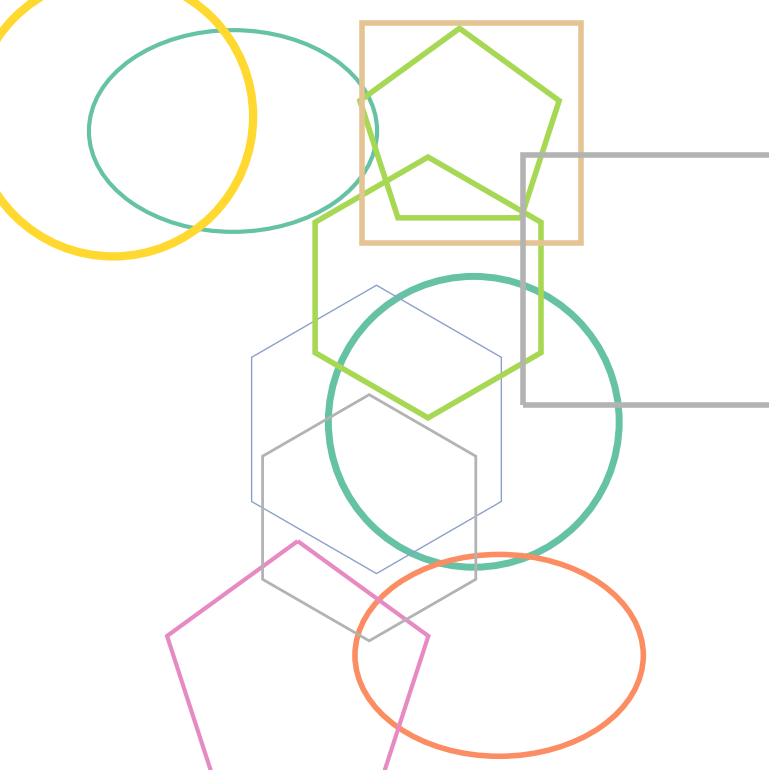[{"shape": "circle", "thickness": 2.5, "radius": 0.94, "center": [0.615, 0.452]}, {"shape": "oval", "thickness": 1.5, "radius": 0.94, "center": [0.303, 0.83]}, {"shape": "oval", "thickness": 2, "radius": 0.94, "center": [0.648, 0.149]}, {"shape": "hexagon", "thickness": 0.5, "radius": 0.94, "center": [0.489, 0.442]}, {"shape": "pentagon", "thickness": 1.5, "radius": 0.89, "center": [0.387, 0.119]}, {"shape": "hexagon", "thickness": 2, "radius": 0.85, "center": [0.556, 0.627]}, {"shape": "pentagon", "thickness": 2, "radius": 0.68, "center": [0.597, 0.827]}, {"shape": "circle", "thickness": 3, "radius": 0.91, "center": [0.147, 0.849]}, {"shape": "square", "thickness": 2, "radius": 0.71, "center": [0.612, 0.827]}, {"shape": "hexagon", "thickness": 1, "radius": 0.8, "center": [0.479, 0.328]}, {"shape": "square", "thickness": 2, "radius": 0.81, "center": [0.842, 0.636]}]